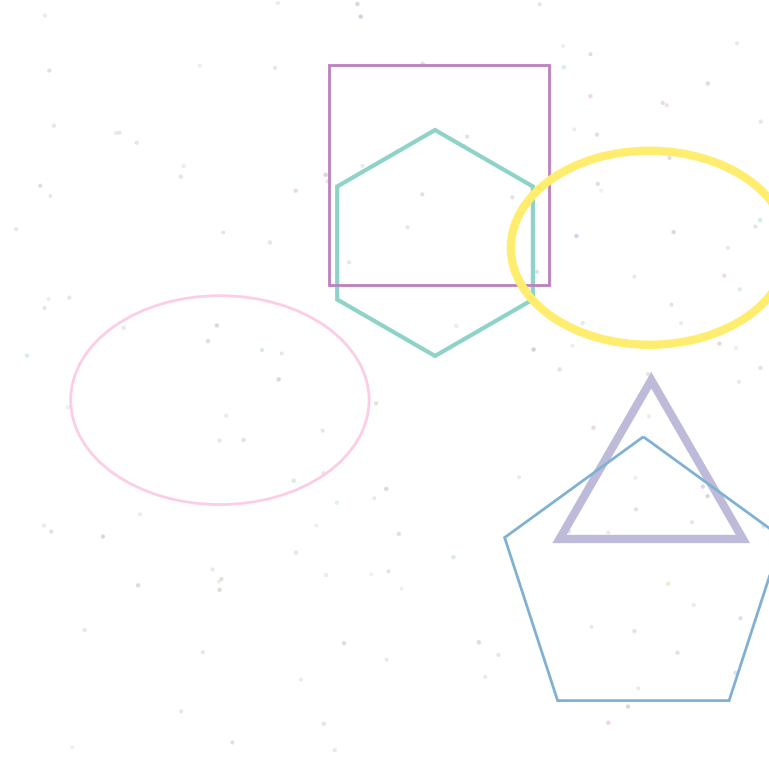[{"shape": "hexagon", "thickness": 1.5, "radius": 0.73, "center": [0.565, 0.684]}, {"shape": "triangle", "thickness": 3, "radius": 0.69, "center": [0.846, 0.369]}, {"shape": "pentagon", "thickness": 1, "radius": 0.95, "center": [0.836, 0.243]}, {"shape": "oval", "thickness": 1, "radius": 0.97, "center": [0.286, 0.48]}, {"shape": "square", "thickness": 1, "radius": 0.72, "center": [0.57, 0.772]}, {"shape": "oval", "thickness": 3, "radius": 0.9, "center": [0.843, 0.678]}]